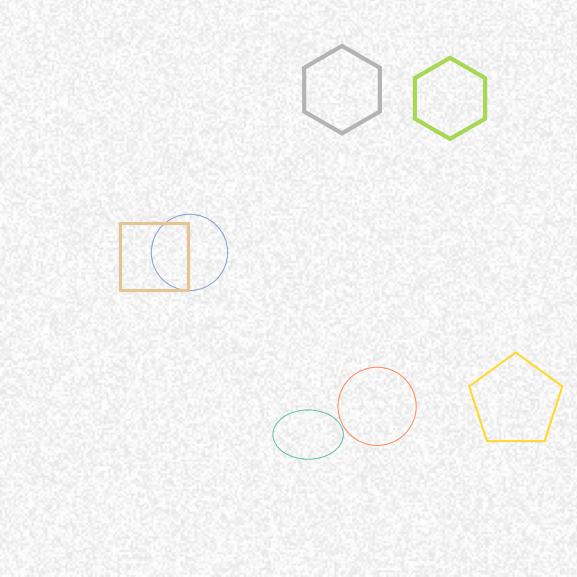[{"shape": "oval", "thickness": 0.5, "radius": 0.3, "center": [0.534, 0.247]}, {"shape": "circle", "thickness": 0.5, "radius": 0.34, "center": [0.653, 0.295]}, {"shape": "circle", "thickness": 0.5, "radius": 0.33, "center": [0.328, 0.562]}, {"shape": "hexagon", "thickness": 2, "radius": 0.35, "center": [0.779, 0.829]}, {"shape": "pentagon", "thickness": 1, "radius": 0.42, "center": [0.893, 0.304]}, {"shape": "square", "thickness": 1.5, "radius": 0.29, "center": [0.266, 0.555]}, {"shape": "hexagon", "thickness": 2, "radius": 0.38, "center": [0.592, 0.844]}]